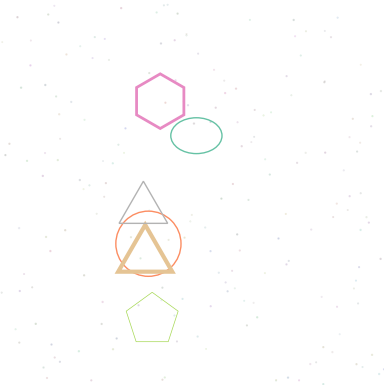[{"shape": "oval", "thickness": 1, "radius": 0.33, "center": [0.51, 0.648]}, {"shape": "circle", "thickness": 1, "radius": 0.42, "center": [0.386, 0.367]}, {"shape": "hexagon", "thickness": 2, "radius": 0.35, "center": [0.416, 0.737]}, {"shape": "pentagon", "thickness": 0.5, "radius": 0.35, "center": [0.395, 0.17]}, {"shape": "triangle", "thickness": 3, "radius": 0.41, "center": [0.377, 0.335]}, {"shape": "triangle", "thickness": 1, "radius": 0.36, "center": [0.372, 0.456]}]